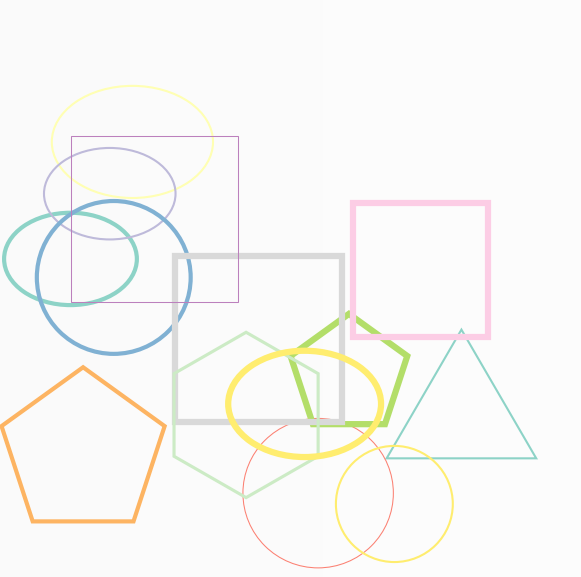[{"shape": "oval", "thickness": 2, "radius": 0.57, "center": [0.121, 0.551]}, {"shape": "triangle", "thickness": 1, "radius": 0.74, "center": [0.794, 0.28]}, {"shape": "oval", "thickness": 1, "radius": 0.69, "center": [0.228, 0.753]}, {"shape": "oval", "thickness": 1, "radius": 0.57, "center": [0.189, 0.664]}, {"shape": "circle", "thickness": 0.5, "radius": 0.65, "center": [0.547, 0.145]}, {"shape": "circle", "thickness": 2, "radius": 0.66, "center": [0.196, 0.519]}, {"shape": "pentagon", "thickness": 2, "radius": 0.74, "center": [0.143, 0.216]}, {"shape": "pentagon", "thickness": 3, "radius": 0.53, "center": [0.6, 0.35]}, {"shape": "square", "thickness": 3, "radius": 0.58, "center": [0.723, 0.532]}, {"shape": "square", "thickness": 3, "radius": 0.72, "center": [0.445, 0.413]}, {"shape": "square", "thickness": 0.5, "radius": 0.72, "center": [0.266, 0.62]}, {"shape": "hexagon", "thickness": 1.5, "radius": 0.72, "center": [0.423, 0.281]}, {"shape": "oval", "thickness": 3, "radius": 0.66, "center": [0.524, 0.3]}, {"shape": "circle", "thickness": 1, "radius": 0.5, "center": [0.678, 0.126]}]